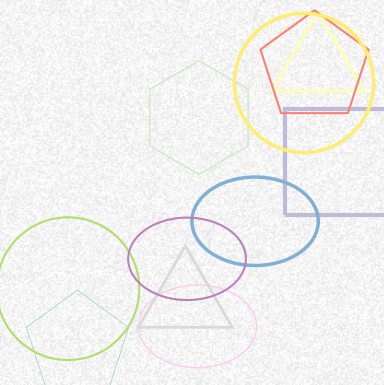[{"shape": "pentagon", "thickness": 0.5, "radius": 0.7, "center": [0.201, 0.106]}, {"shape": "triangle", "thickness": 2, "radius": 0.69, "center": [0.826, 0.832]}, {"shape": "square", "thickness": 3, "radius": 0.69, "center": [0.878, 0.58]}, {"shape": "pentagon", "thickness": 1.5, "radius": 0.74, "center": [0.817, 0.826]}, {"shape": "oval", "thickness": 2.5, "radius": 0.82, "center": [0.663, 0.425]}, {"shape": "circle", "thickness": 1.5, "radius": 0.93, "center": [0.176, 0.25]}, {"shape": "oval", "thickness": 1, "radius": 0.77, "center": [0.513, 0.152]}, {"shape": "triangle", "thickness": 2, "radius": 0.7, "center": [0.481, 0.22]}, {"shape": "oval", "thickness": 1.5, "radius": 0.76, "center": [0.486, 0.328]}, {"shape": "hexagon", "thickness": 1, "radius": 0.74, "center": [0.517, 0.695]}, {"shape": "circle", "thickness": 2.5, "radius": 0.9, "center": [0.79, 0.785]}]